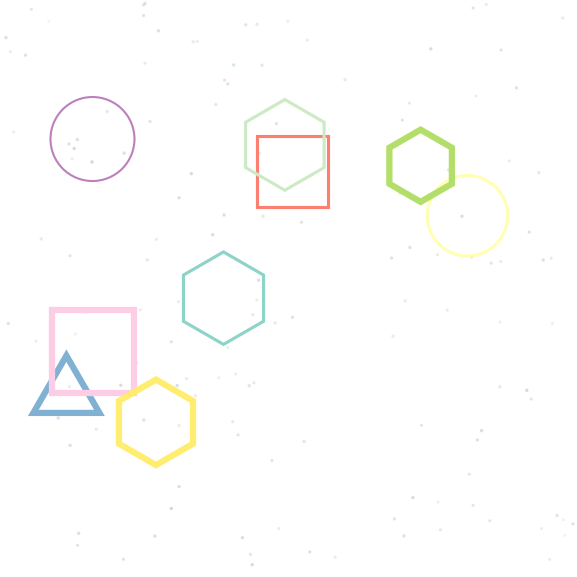[{"shape": "hexagon", "thickness": 1.5, "radius": 0.4, "center": [0.387, 0.483]}, {"shape": "circle", "thickness": 1.5, "radius": 0.35, "center": [0.809, 0.626]}, {"shape": "square", "thickness": 1.5, "radius": 0.31, "center": [0.506, 0.702]}, {"shape": "triangle", "thickness": 3, "radius": 0.33, "center": [0.115, 0.317]}, {"shape": "hexagon", "thickness": 3, "radius": 0.31, "center": [0.728, 0.712]}, {"shape": "square", "thickness": 3, "radius": 0.36, "center": [0.161, 0.391]}, {"shape": "circle", "thickness": 1, "radius": 0.36, "center": [0.16, 0.758]}, {"shape": "hexagon", "thickness": 1.5, "radius": 0.39, "center": [0.493, 0.748]}, {"shape": "hexagon", "thickness": 3, "radius": 0.37, "center": [0.27, 0.268]}]